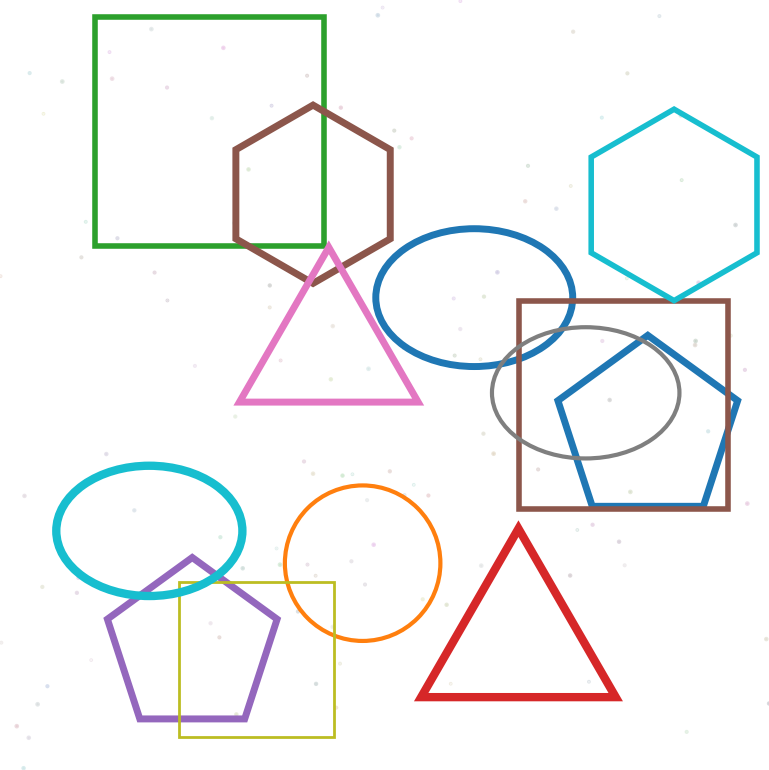[{"shape": "pentagon", "thickness": 2.5, "radius": 0.61, "center": [0.841, 0.442]}, {"shape": "oval", "thickness": 2.5, "radius": 0.64, "center": [0.616, 0.613]}, {"shape": "circle", "thickness": 1.5, "radius": 0.5, "center": [0.471, 0.269]}, {"shape": "square", "thickness": 2, "radius": 0.74, "center": [0.272, 0.829]}, {"shape": "triangle", "thickness": 3, "radius": 0.73, "center": [0.673, 0.168]}, {"shape": "pentagon", "thickness": 2.5, "radius": 0.58, "center": [0.25, 0.16]}, {"shape": "square", "thickness": 2, "radius": 0.68, "center": [0.81, 0.473]}, {"shape": "hexagon", "thickness": 2.5, "radius": 0.58, "center": [0.407, 0.748]}, {"shape": "triangle", "thickness": 2.5, "radius": 0.67, "center": [0.427, 0.545]}, {"shape": "oval", "thickness": 1.5, "radius": 0.61, "center": [0.761, 0.49]}, {"shape": "square", "thickness": 1, "radius": 0.5, "center": [0.333, 0.143]}, {"shape": "hexagon", "thickness": 2, "radius": 0.62, "center": [0.875, 0.734]}, {"shape": "oval", "thickness": 3, "radius": 0.6, "center": [0.194, 0.311]}]